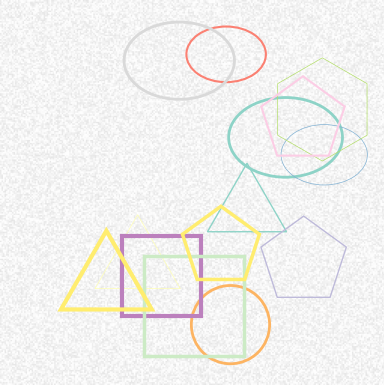[{"shape": "triangle", "thickness": 1, "radius": 0.59, "center": [0.642, 0.457]}, {"shape": "oval", "thickness": 2, "radius": 0.74, "center": [0.742, 0.643]}, {"shape": "triangle", "thickness": 0.5, "radius": 0.64, "center": [0.358, 0.314]}, {"shape": "pentagon", "thickness": 1, "radius": 0.58, "center": [0.789, 0.322]}, {"shape": "oval", "thickness": 1.5, "radius": 0.52, "center": [0.587, 0.859]}, {"shape": "oval", "thickness": 0.5, "radius": 0.56, "center": [0.842, 0.598]}, {"shape": "circle", "thickness": 2, "radius": 0.51, "center": [0.599, 0.157]}, {"shape": "hexagon", "thickness": 0.5, "radius": 0.67, "center": [0.837, 0.716]}, {"shape": "pentagon", "thickness": 1.5, "radius": 0.57, "center": [0.787, 0.688]}, {"shape": "oval", "thickness": 2, "radius": 0.72, "center": [0.466, 0.842]}, {"shape": "square", "thickness": 3, "radius": 0.52, "center": [0.42, 0.284]}, {"shape": "square", "thickness": 2.5, "radius": 0.65, "center": [0.504, 0.205]}, {"shape": "triangle", "thickness": 3, "radius": 0.68, "center": [0.276, 0.264]}, {"shape": "pentagon", "thickness": 2.5, "radius": 0.53, "center": [0.574, 0.359]}]